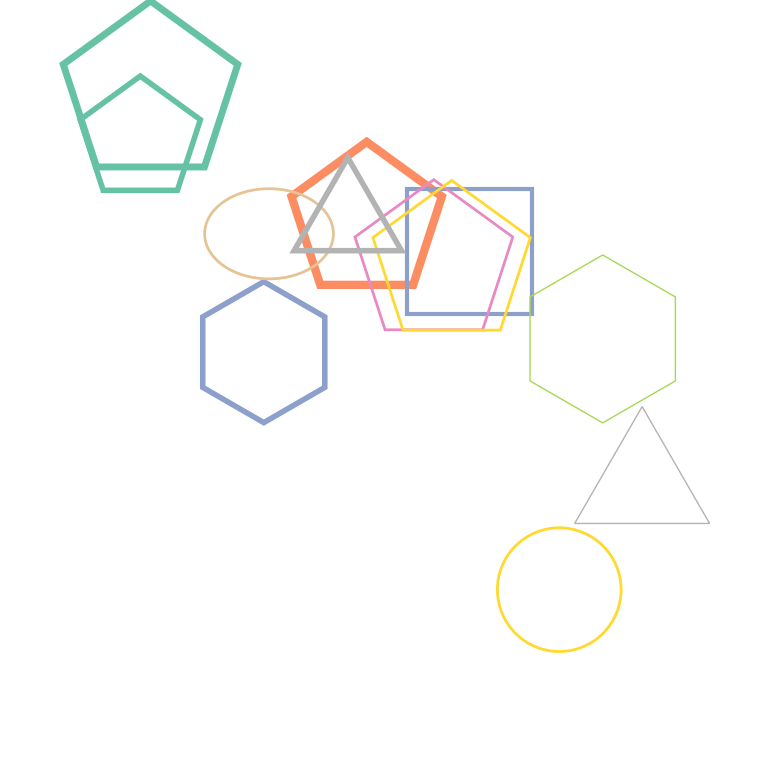[{"shape": "pentagon", "thickness": 2.5, "radius": 0.6, "center": [0.195, 0.88]}, {"shape": "pentagon", "thickness": 2, "radius": 0.41, "center": [0.182, 0.819]}, {"shape": "pentagon", "thickness": 3, "radius": 0.51, "center": [0.476, 0.713]}, {"shape": "square", "thickness": 1.5, "radius": 0.41, "center": [0.609, 0.673]}, {"shape": "hexagon", "thickness": 2, "radius": 0.46, "center": [0.343, 0.543]}, {"shape": "pentagon", "thickness": 1, "radius": 0.54, "center": [0.563, 0.659]}, {"shape": "hexagon", "thickness": 0.5, "radius": 0.55, "center": [0.783, 0.56]}, {"shape": "circle", "thickness": 1, "radius": 0.4, "center": [0.726, 0.234]}, {"shape": "pentagon", "thickness": 1, "radius": 0.54, "center": [0.587, 0.658]}, {"shape": "oval", "thickness": 1, "radius": 0.42, "center": [0.349, 0.696]}, {"shape": "triangle", "thickness": 0.5, "radius": 0.51, "center": [0.834, 0.371]}, {"shape": "triangle", "thickness": 2, "radius": 0.4, "center": [0.452, 0.715]}]